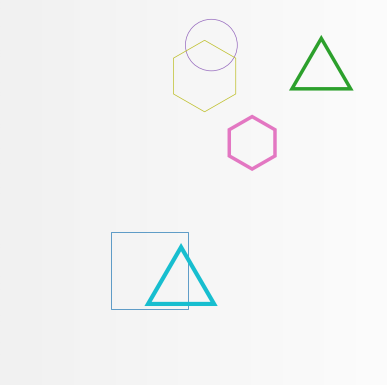[{"shape": "square", "thickness": 0.5, "radius": 0.5, "center": [0.386, 0.298]}, {"shape": "triangle", "thickness": 2.5, "radius": 0.44, "center": [0.829, 0.813]}, {"shape": "circle", "thickness": 0.5, "radius": 0.33, "center": [0.545, 0.883]}, {"shape": "hexagon", "thickness": 2.5, "radius": 0.34, "center": [0.651, 0.629]}, {"shape": "hexagon", "thickness": 0.5, "radius": 0.46, "center": [0.528, 0.802]}, {"shape": "triangle", "thickness": 3, "radius": 0.49, "center": [0.467, 0.26]}]